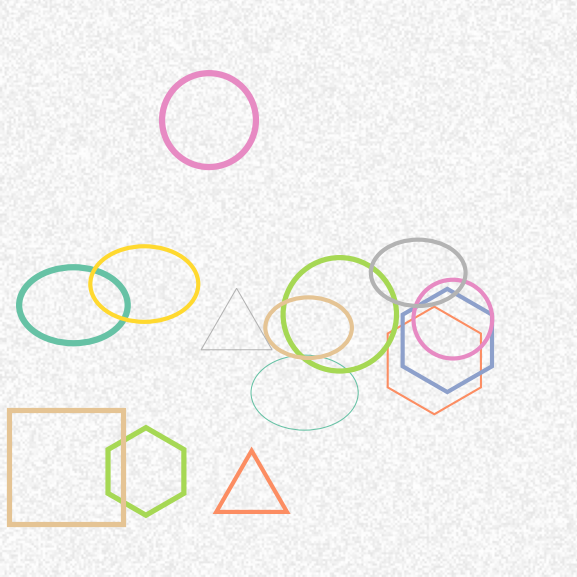[{"shape": "oval", "thickness": 0.5, "radius": 0.46, "center": [0.527, 0.319]}, {"shape": "oval", "thickness": 3, "radius": 0.47, "center": [0.127, 0.471]}, {"shape": "hexagon", "thickness": 1, "radius": 0.47, "center": [0.752, 0.375]}, {"shape": "triangle", "thickness": 2, "radius": 0.35, "center": [0.436, 0.148]}, {"shape": "hexagon", "thickness": 2, "radius": 0.45, "center": [0.775, 0.41]}, {"shape": "circle", "thickness": 2, "radius": 0.34, "center": [0.784, 0.447]}, {"shape": "circle", "thickness": 3, "radius": 0.41, "center": [0.362, 0.791]}, {"shape": "hexagon", "thickness": 2.5, "radius": 0.38, "center": [0.253, 0.183]}, {"shape": "circle", "thickness": 2.5, "radius": 0.49, "center": [0.588, 0.455]}, {"shape": "oval", "thickness": 2, "radius": 0.47, "center": [0.25, 0.507]}, {"shape": "oval", "thickness": 2, "radius": 0.37, "center": [0.534, 0.432]}, {"shape": "square", "thickness": 2.5, "radius": 0.49, "center": [0.114, 0.19]}, {"shape": "triangle", "thickness": 0.5, "radius": 0.35, "center": [0.41, 0.429]}, {"shape": "oval", "thickness": 2, "radius": 0.41, "center": [0.724, 0.527]}]